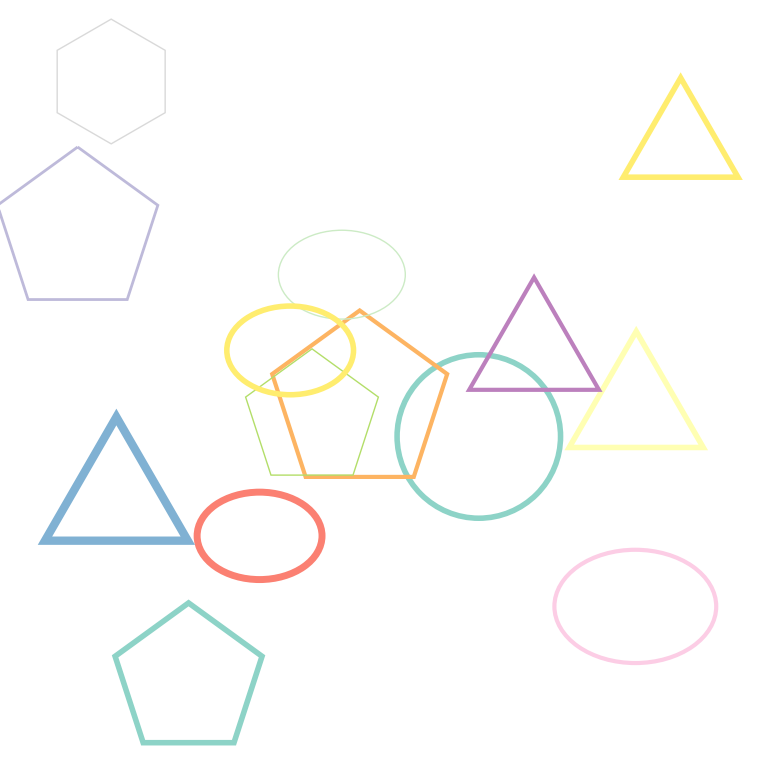[{"shape": "pentagon", "thickness": 2, "radius": 0.5, "center": [0.245, 0.117]}, {"shape": "circle", "thickness": 2, "radius": 0.53, "center": [0.622, 0.433]}, {"shape": "triangle", "thickness": 2, "radius": 0.5, "center": [0.826, 0.469]}, {"shape": "pentagon", "thickness": 1, "radius": 0.55, "center": [0.101, 0.7]}, {"shape": "oval", "thickness": 2.5, "radius": 0.41, "center": [0.337, 0.304]}, {"shape": "triangle", "thickness": 3, "radius": 0.54, "center": [0.151, 0.351]}, {"shape": "pentagon", "thickness": 1.5, "radius": 0.6, "center": [0.467, 0.477]}, {"shape": "pentagon", "thickness": 0.5, "radius": 0.45, "center": [0.405, 0.456]}, {"shape": "oval", "thickness": 1.5, "radius": 0.53, "center": [0.825, 0.212]}, {"shape": "hexagon", "thickness": 0.5, "radius": 0.4, "center": [0.144, 0.894]}, {"shape": "triangle", "thickness": 1.5, "radius": 0.49, "center": [0.694, 0.542]}, {"shape": "oval", "thickness": 0.5, "radius": 0.41, "center": [0.444, 0.643]}, {"shape": "triangle", "thickness": 2, "radius": 0.43, "center": [0.884, 0.813]}, {"shape": "oval", "thickness": 2, "radius": 0.41, "center": [0.377, 0.545]}]